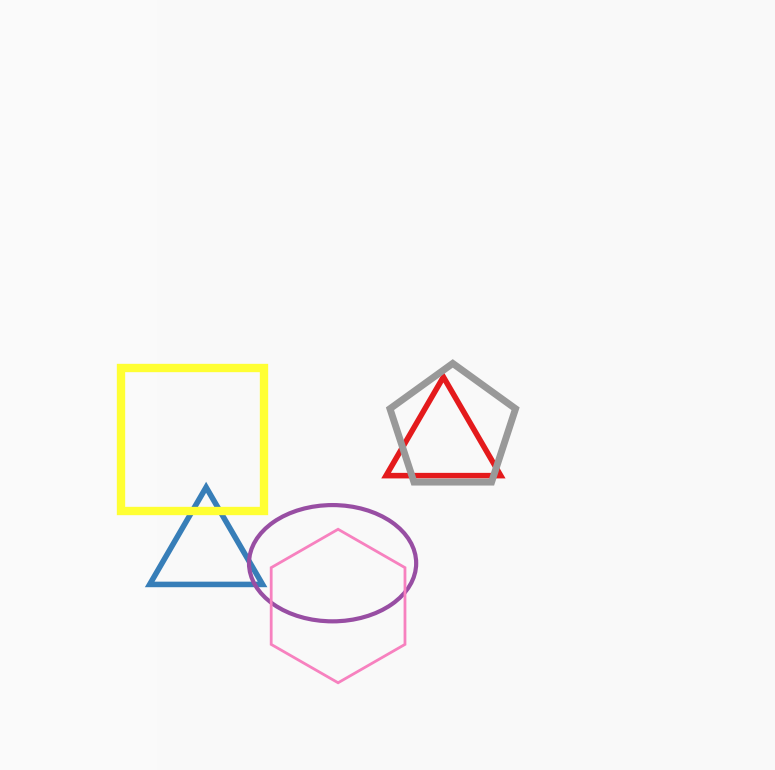[{"shape": "triangle", "thickness": 2, "radius": 0.43, "center": [0.572, 0.425]}, {"shape": "triangle", "thickness": 2, "radius": 0.42, "center": [0.266, 0.283]}, {"shape": "oval", "thickness": 1.5, "radius": 0.54, "center": [0.429, 0.269]}, {"shape": "square", "thickness": 3, "radius": 0.46, "center": [0.248, 0.429]}, {"shape": "hexagon", "thickness": 1, "radius": 0.5, "center": [0.436, 0.213]}, {"shape": "pentagon", "thickness": 2.5, "radius": 0.43, "center": [0.584, 0.443]}]